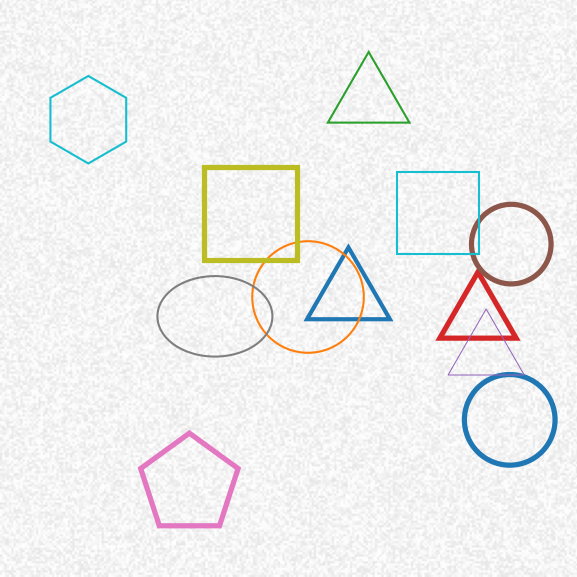[{"shape": "circle", "thickness": 2.5, "radius": 0.39, "center": [0.883, 0.272]}, {"shape": "triangle", "thickness": 2, "radius": 0.41, "center": [0.603, 0.488]}, {"shape": "circle", "thickness": 1, "radius": 0.48, "center": [0.533, 0.485]}, {"shape": "triangle", "thickness": 1, "radius": 0.41, "center": [0.638, 0.828]}, {"shape": "triangle", "thickness": 2.5, "radius": 0.38, "center": [0.828, 0.452]}, {"shape": "triangle", "thickness": 0.5, "radius": 0.38, "center": [0.842, 0.388]}, {"shape": "circle", "thickness": 2.5, "radius": 0.34, "center": [0.885, 0.576]}, {"shape": "pentagon", "thickness": 2.5, "radius": 0.44, "center": [0.328, 0.16]}, {"shape": "oval", "thickness": 1, "radius": 0.5, "center": [0.372, 0.451]}, {"shape": "square", "thickness": 2.5, "radius": 0.4, "center": [0.433, 0.63]}, {"shape": "hexagon", "thickness": 1, "radius": 0.38, "center": [0.153, 0.792]}, {"shape": "square", "thickness": 1, "radius": 0.35, "center": [0.758, 0.631]}]